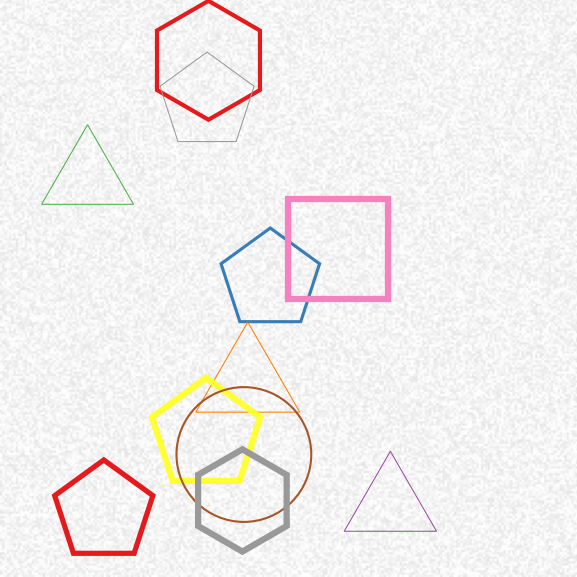[{"shape": "pentagon", "thickness": 2.5, "radius": 0.45, "center": [0.18, 0.113]}, {"shape": "hexagon", "thickness": 2, "radius": 0.51, "center": [0.361, 0.895]}, {"shape": "pentagon", "thickness": 1.5, "radius": 0.45, "center": [0.468, 0.515]}, {"shape": "triangle", "thickness": 0.5, "radius": 0.46, "center": [0.152, 0.691]}, {"shape": "triangle", "thickness": 0.5, "radius": 0.46, "center": [0.676, 0.125]}, {"shape": "triangle", "thickness": 0.5, "radius": 0.52, "center": [0.429, 0.337]}, {"shape": "pentagon", "thickness": 3, "radius": 0.49, "center": [0.357, 0.246]}, {"shape": "circle", "thickness": 1, "radius": 0.58, "center": [0.422, 0.212]}, {"shape": "square", "thickness": 3, "radius": 0.43, "center": [0.586, 0.568]}, {"shape": "pentagon", "thickness": 0.5, "radius": 0.43, "center": [0.359, 0.823]}, {"shape": "hexagon", "thickness": 3, "radius": 0.44, "center": [0.42, 0.133]}]